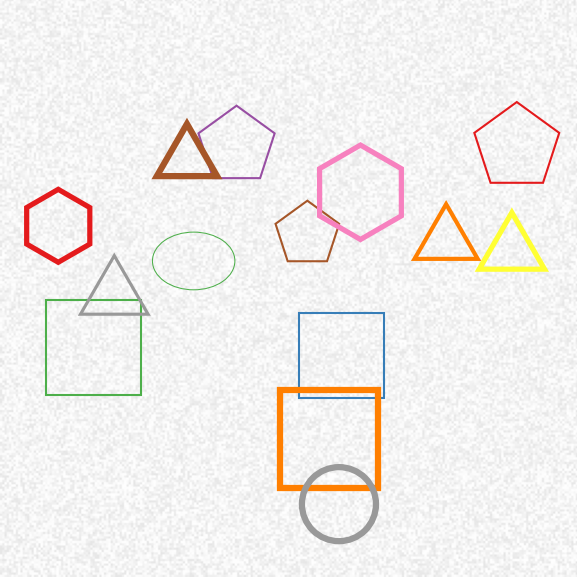[{"shape": "pentagon", "thickness": 1, "radius": 0.39, "center": [0.895, 0.745]}, {"shape": "hexagon", "thickness": 2.5, "radius": 0.32, "center": [0.101, 0.608]}, {"shape": "square", "thickness": 1, "radius": 0.37, "center": [0.592, 0.384]}, {"shape": "square", "thickness": 1, "radius": 0.41, "center": [0.162, 0.397]}, {"shape": "oval", "thickness": 0.5, "radius": 0.36, "center": [0.335, 0.547]}, {"shape": "pentagon", "thickness": 1, "radius": 0.35, "center": [0.41, 0.747]}, {"shape": "square", "thickness": 3, "radius": 0.42, "center": [0.57, 0.239]}, {"shape": "triangle", "thickness": 2, "radius": 0.32, "center": [0.773, 0.582]}, {"shape": "triangle", "thickness": 2.5, "radius": 0.33, "center": [0.886, 0.566]}, {"shape": "triangle", "thickness": 3, "radius": 0.3, "center": [0.324, 0.724]}, {"shape": "pentagon", "thickness": 1, "radius": 0.29, "center": [0.532, 0.594]}, {"shape": "hexagon", "thickness": 2.5, "radius": 0.41, "center": [0.624, 0.666]}, {"shape": "circle", "thickness": 3, "radius": 0.32, "center": [0.587, 0.126]}, {"shape": "triangle", "thickness": 1.5, "radius": 0.34, "center": [0.198, 0.489]}]